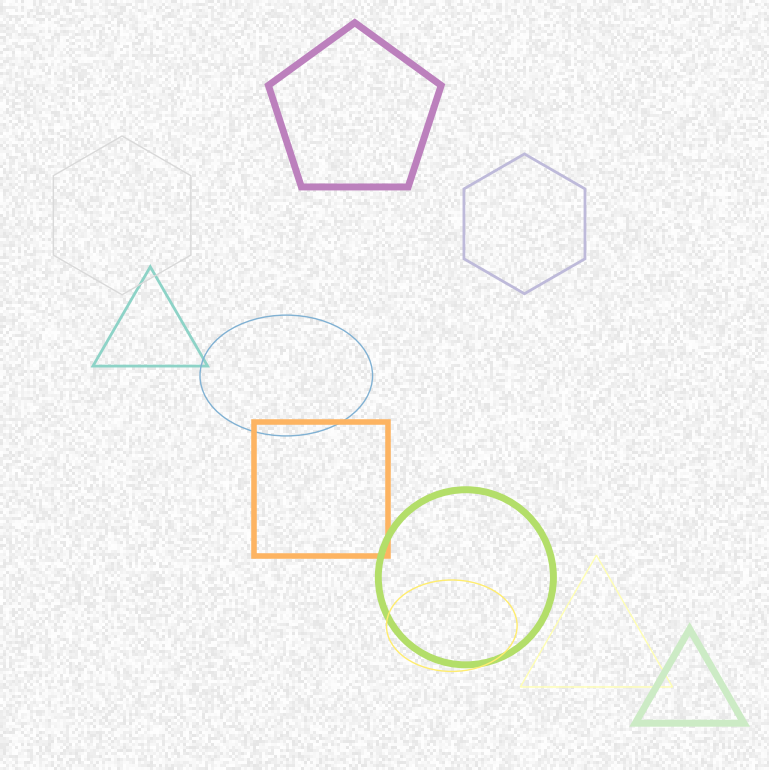[{"shape": "triangle", "thickness": 1, "radius": 0.43, "center": [0.195, 0.568]}, {"shape": "triangle", "thickness": 0.5, "radius": 0.57, "center": [0.775, 0.165]}, {"shape": "hexagon", "thickness": 1, "radius": 0.45, "center": [0.681, 0.709]}, {"shape": "oval", "thickness": 0.5, "radius": 0.56, "center": [0.372, 0.512]}, {"shape": "square", "thickness": 2, "radius": 0.43, "center": [0.417, 0.364]}, {"shape": "circle", "thickness": 2.5, "radius": 0.57, "center": [0.605, 0.25]}, {"shape": "hexagon", "thickness": 0.5, "radius": 0.52, "center": [0.159, 0.72]}, {"shape": "pentagon", "thickness": 2.5, "radius": 0.59, "center": [0.461, 0.853]}, {"shape": "triangle", "thickness": 2.5, "radius": 0.41, "center": [0.896, 0.102]}, {"shape": "oval", "thickness": 0.5, "radius": 0.42, "center": [0.587, 0.187]}]